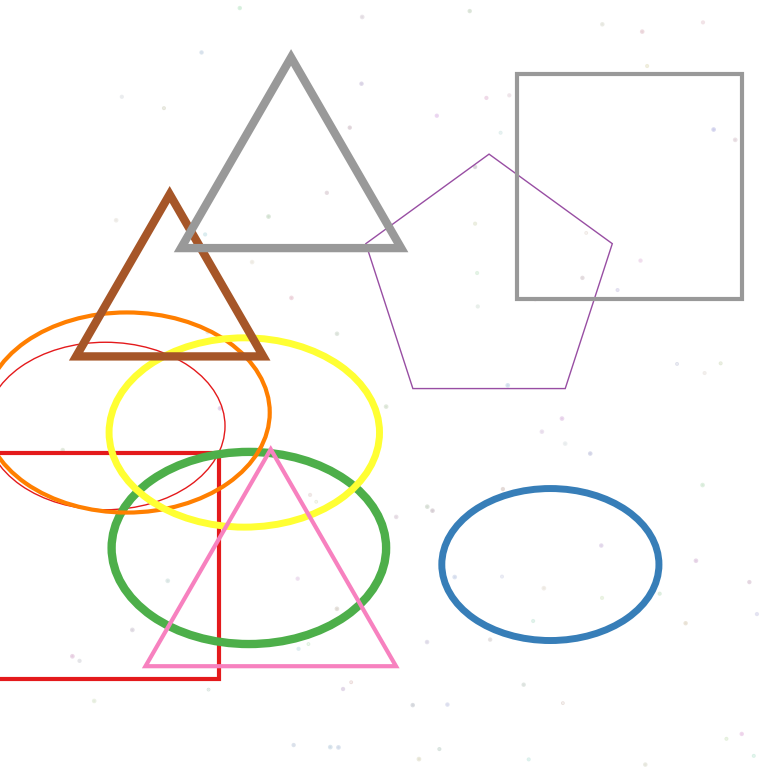[{"shape": "square", "thickness": 1.5, "radius": 0.73, "center": [0.137, 0.265]}, {"shape": "oval", "thickness": 0.5, "radius": 0.78, "center": [0.137, 0.447]}, {"shape": "oval", "thickness": 2.5, "radius": 0.7, "center": [0.715, 0.267]}, {"shape": "oval", "thickness": 3, "radius": 0.89, "center": [0.323, 0.288]}, {"shape": "pentagon", "thickness": 0.5, "radius": 0.84, "center": [0.635, 0.632]}, {"shape": "oval", "thickness": 1.5, "radius": 0.93, "center": [0.165, 0.464]}, {"shape": "oval", "thickness": 2.5, "radius": 0.88, "center": [0.317, 0.438]}, {"shape": "triangle", "thickness": 3, "radius": 0.7, "center": [0.22, 0.607]}, {"shape": "triangle", "thickness": 1.5, "radius": 0.94, "center": [0.352, 0.229]}, {"shape": "triangle", "thickness": 3, "radius": 0.83, "center": [0.378, 0.76]}, {"shape": "square", "thickness": 1.5, "radius": 0.73, "center": [0.818, 0.758]}]